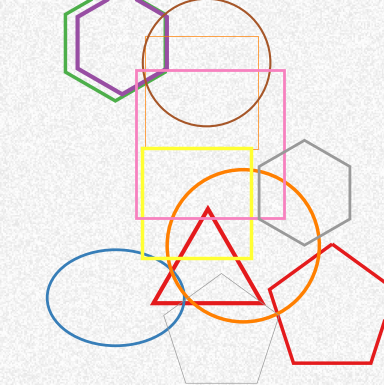[{"shape": "pentagon", "thickness": 2.5, "radius": 0.86, "center": [0.863, 0.195]}, {"shape": "triangle", "thickness": 3, "radius": 0.82, "center": [0.54, 0.294]}, {"shape": "oval", "thickness": 2, "radius": 0.89, "center": [0.301, 0.227]}, {"shape": "hexagon", "thickness": 2.5, "radius": 0.75, "center": [0.3, 0.888]}, {"shape": "hexagon", "thickness": 3, "radius": 0.67, "center": [0.317, 0.889]}, {"shape": "circle", "thickness": 2.5, "radius": 0.99, "center": [0.632, 0.362]}, {"shape": "square", "thickness": 0.5, "radius": 0.73, "center": [0.524, 0.76]}, {"shape": "square", "thickness": 2.5, "radius": 0.71, "center": [0.51, 0.473]}, {"shape": "circle", "thickness": 1.5, "radius": 0.83, "center": [0.537, 0.838]}, {"shape": "square", "thickness": 2, "radius": 0.96, "center": [0.545, 0.625]}, {"shape": "pentagon", "thickness": 0.5, "radius": 0.79, "center": [0.575, 0.132]}, {"shape": "hexagon", "thickness": 2, "radius": 0.68, "center": [0.791, 0.499]}]